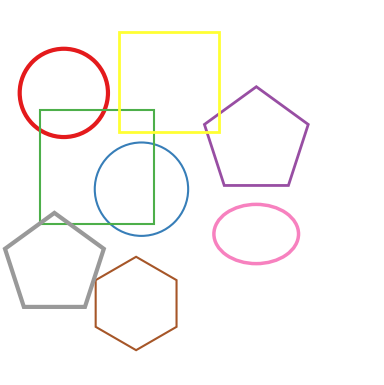[{"shape": "circle", "thickness": 3, "radius": 0.57, "center": [0.166, 0.759]}, {"shape": "circle", "thickness": 1.5, "radius": 0.61, "center": [0.367, 0.509]}, {"shape": "square", "thickness": 1.5, "radius": 0.74, "center": [0.253, 0.566]}, {"shape": "pentagon", "thickness": 2, "radius": 0.71, "center": [0.666, 0.633]}, {"shape": "square", "thickness": 2, "radius": 0.65, "center": [0.439, 0.788]}, {"shape": "hexagon", "thickness": 1.5, "radius": 0.61, "center": [0.354, 0.212]}, {"shape": "oval", "thickness": 2.5, "radius": 0.55, "center": [0.666, 0.392]}, {"shape": "pentagon", "thickness": 3, "radius": 0.67, "center": [0.141, 0.312]}]